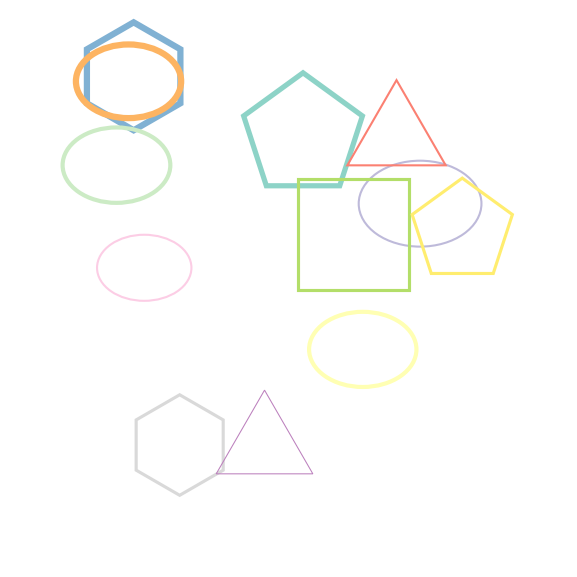[{"shape": "pentagon", "thickness": 2.5, "radius": 0.54, "center": [0.525, 0.765]}, {"shape": "oval", "thickness": 2, "radius": 0.46, "center": [0.628, 0.394]}, {"shape": "oval", "thickness": 1, "radius": 0.53, "center": [0.727, 0.646]}, {"shape": "triangle", "thickness": 1, "radius": 0.49, "center": [0.687, 0.762]}, {"shape": "hexagon", "thickness": 3, "radius": 0.47, "center": [0.231, 0.867]}, {"shape": "oval", "thickness": 3, "radius": 0.46, "center": [0.223, 0.858]}, {"shape": "square", "thickness": 1.5, "radius": 0.48, "center": [0.612, 0.593]}, {"shape": "oval", "thickness": 1, "radius": 0.41, "center": [0.25, 0.535]}, {"shape": "hexagon", "thickness": 1.5, "radius": 0.44, "center": [0.311, 0.228]}, {"shape": "triangle", "thickness": 0.5, "radius": 0.48, "center": [0.458, 0.227]}, {"shape": "oval", "thickness": 2, "radius": 0.47, "center": [0.202, 0.713]}, {"shape": "pentagon", "thickness": 1.5, "radius": 0.46, "center": [0.8, 0.599]}]